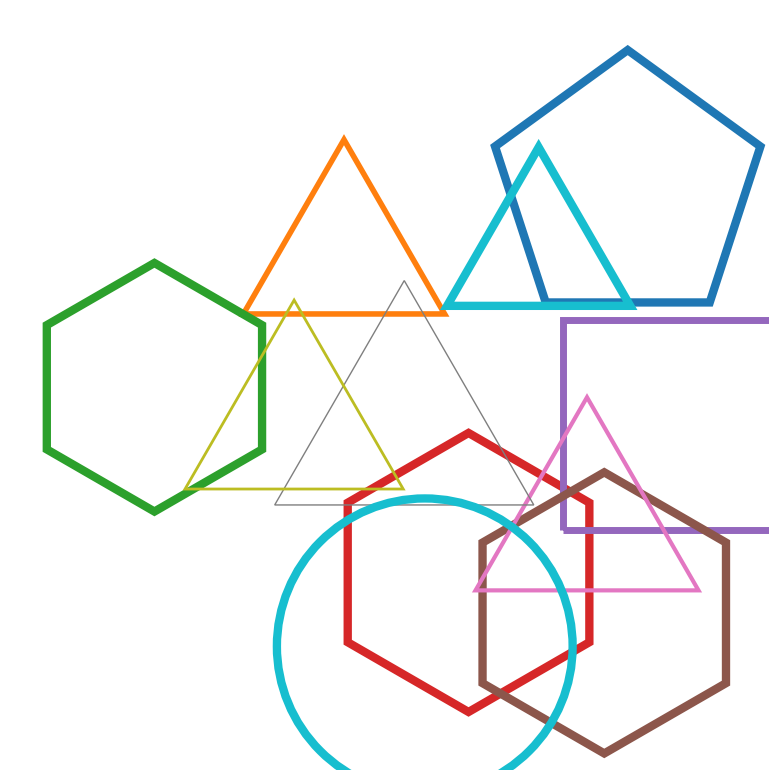[{"shape": "pentagon", "thickness": 3, "radius": 0.91, "center": [0.815, 0.754]}, {"shape": "triangle", "thickness": 2, "radius": 0.75, "center": [0.447, 0.668]}, {"shape": "hexagon", "thickness": 3, "radius": 0.81, "center": [0.201, 0.497]}, {"shape": "hexagon", "thickness": 3, "radius": 0.91, "center": [0.608, 0.257]}, {"shape": "square", "thickness": 2.5, "radius": 0.68, "center": [0.867, 0.448]}, {"shape": "hexagon", "thickness": 3, "radius": 0.91, "center": [0.785, 0.204]}, {"shape": "triangle", "thickness": 1.5, "radius": 0.84, "center": [0.762, 0.317]}, {"shape": "triangle", "thickness": 0.5, "radius": 0.97, "center": [0.525, 0.441]}, {"shape": "triangle", "thickness": 1, "radius": 0.82, "center": [0.382, 0.447]}, {"shape": "triangle", "thickness": 3, "radius": 0.69, "center": [0.7, 0.671]}, {"shape": "circle", "thickness": 3, "radius": 0.96, "center": [0.552, 0.161]}]